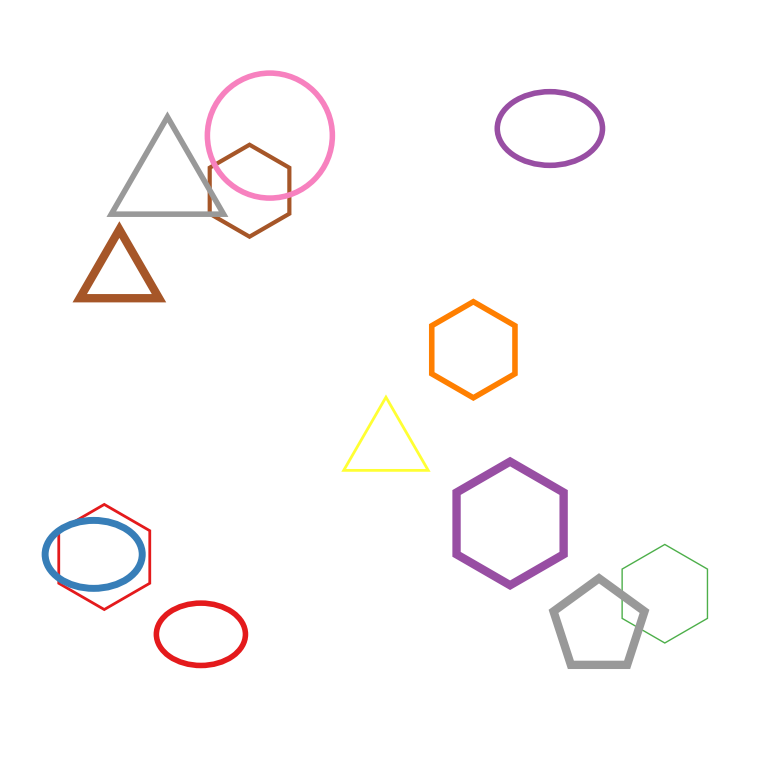[{"shape": "hexagon", "thickness": 1, "radius": 0.34, "center": [0.135, 0.277]}, {"shape": "oval", "thickness": 2, "radius": 0.29, "center": [0.261, 0.176]}, {"shape": "oval", "thickness": 2.5, "radius": 0.32, "center": [0.122, 0.28]}, {"shape": "hexagon", "thickness": 0.5, "radius": 0.32, "center": [0.863, 0.229]}, {"shape": "hexagon", "thickness": 3, "radius": 0.4, "center": [0.662, 0.32]}, {"shape": "oval", "thickness": 2, "radius": 0.34, "center": [0.714, 0.833]}, {"shape": "hexagon", "thickness": 2, "radius": 0.31, "center": [0.615, 0.546]}, {"shape": "triangle", "thickness": 1, "radius": 0.32, "center": [0.501, 0.421]}, {"shape": "triangle", "thickness": 3, "radius": 0.3, "center": [0.155, 0.642]}, {"shape": "hexagon", "thickness": 1.5, "radius": 0.3, "center": [0.324, 0.752]}, {"shape": "circle", "thickness": 2, "radius": 0.41, "center": [0.35, 0.824]}, {"shape": "triangle", "thickness": 2, "radius": 0.42, "center": [0.217, 0.764]}, {"shape": "pentagon", "thickness": 3, "radius": 0.31, "center": [0.778, 0.187]}]